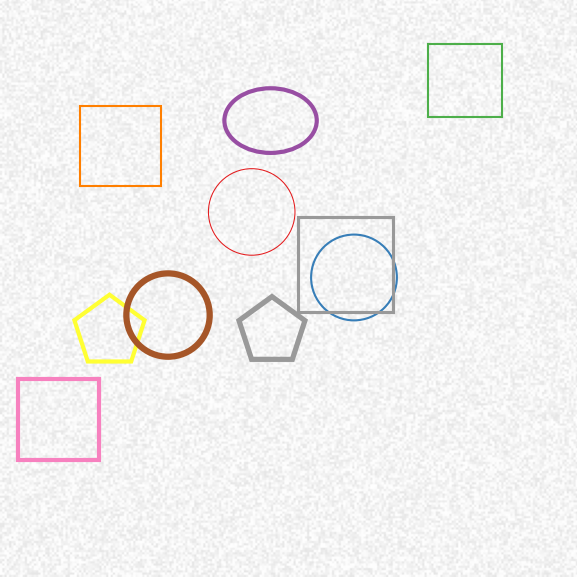[{"shape": "circle", "thickness": 0.5, "radius": 0.37, "center": [0.436, 0.632]}, {"shape": "circle", "thickness": 1, "radius": 0.37, "center": [0.613, 0.519]}, {"shape": "square", "thickness": 1, "radius": 0.32, "center": [0.806, 0.86]}, {"shape": "oval", "thickness": 2, "radius": 0.4, "center": [0.469, 0.79]}, {"shape": "square", "thickness": 1, "radius": 0.35, "center": [0.209, 0.747]}, {"shape": "pentagon", "thickness": 2, "radius": 0.32, "center": [0.19, 0.425]}, {"shape": "circle", "thickness": 3, "radius": 0.36, "center": [0.291, 0.454]}, {"shape": "square", "thickness": 2, "radius": 0.35, "center": [0.101, 0.273]}, {"shape": "square", "thickness": 1.5, "radius": 0.41, "center": [0.598, 0.541]}, {"shape": "pentagon", "thickness": 2.5, "radius": 0.3, "center": [0.471, 0.425]}]